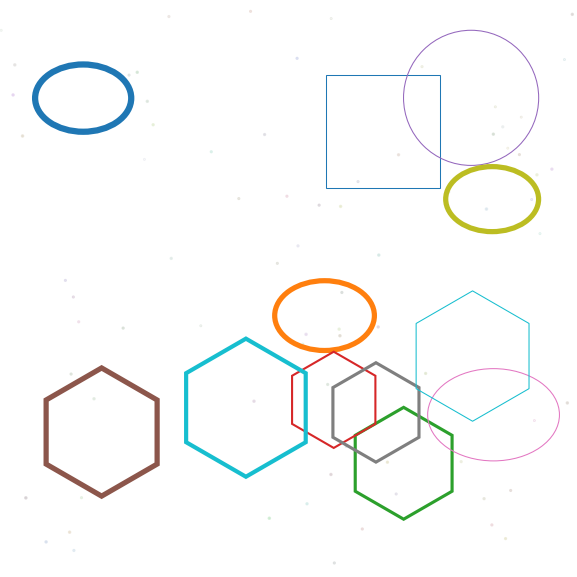[{"shape": "oval", "thickness": 3, "radius": 0.42, "center": [0.144, 0.829]}, {"shape": "square", "thickness": 0.5, "radius": 0.49, "center": [0.664, 0.771]}, {"shape": "oval", "thickness": 2.5, "radius": 0.43, "center": [0.562, 0.453]}, {"shape": "hexagon", "thickness": 1.5, "radius": 0.48, "center": [0.699, 0.197]}, {"shape": "hexagon", "thickness": 1, "radius": 0.42, "center": [0.578, 0.307]}, {"shape": "circle", "thickness": 0.5, "radius": 0.59, "center": [0.816, 0.83]}, {"shape": "hexagon", "thickness": 2.5, "radius": 0.55, "center": [0.176, 0.251]}, {"shape": "oval", "thickness": 0.5, "radius": 0.57, "center": [0.855, 0.281]}, {"shape": "hexagon", "thickness": 1.5, "radius": 0.43, "center": [0.651, 0.285]}, {"shape": "oval", "thickness": 2.5, "radius": 0.4, "center": [0.852, 0.654]}, {"shape": "hexagon", "thickness": 0.5, "radius": 0.56, "center": [0.818, 0.383]}, {"shape": "hexagon", "thickness": 2, "radius": 0.6, "center": [0.426, 0.293]}]